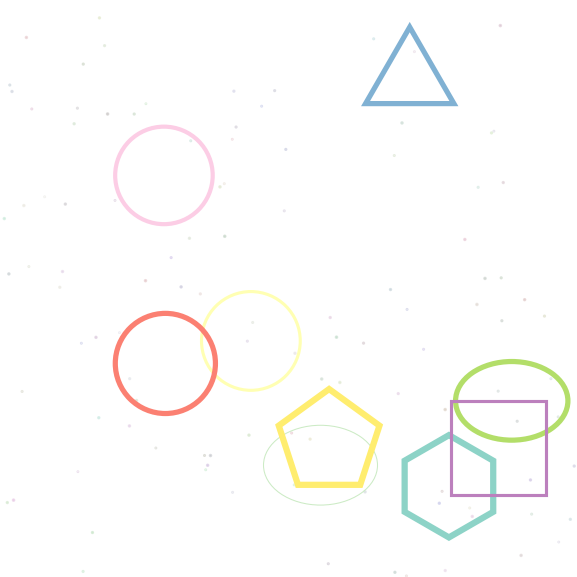[{"shape": "hexagon", "thickness": 3, "radius": 0.44, "center": [0.777, 0.157]}, {"shape": "circle", "thickness": 1.5, "radius": 0.43, "center": [0.434, 0.409]}, {"shape": "circle", "thickness": 2.5, "radius": 0.43, "center": [0.286, 0.37]}, {"shape": "triangle", "thickness": 2.5, "radius": 0.44, "center": [0.709, 0.864]}, {"shape": "oval", "thickness": 2.5, "radius": 0.49, "center": [0.886, 0.305]}, {"shape": "circle", "thickness": 2, "radius": 0.42, "center": [0.284, 0.695]}, {"shape": "square", "thickness": 1.5, "radius": 0.41, "center": [0.863, 0.223]}, {"shape": "oval", "thickness": 0.5, "radius": 0.49, "center": [0.555, 0.194]}, {"shape": "pentagon", "thickness": 3, "radius": 0.46, "center": [0.57, 0.234]}]